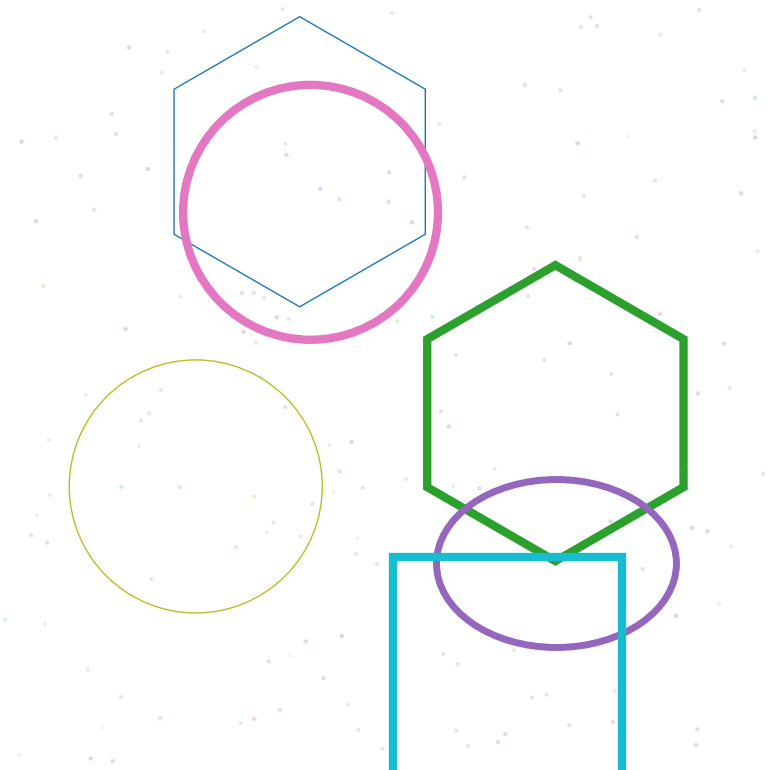[{"shape": "hexagon", "thickness": 0.5, "radius": 0.94, "center": [0.389, 0.79]}, {"shape": "hexagon", "thickness": 3, "radius": 0.96, "center": [0.721, 0.463]}, {"shape": "oval", "thickness": 2.5, "radius": 0.78, "center": [0.723, 0.268]}, {"shape": "circle", "thickness": 3, "radius": 0.83, "center": [0.403, 0.724]}, {"shape": "circle", "thickness": 0.5, "radius": 0.82, "center": [0.254, 0.368]}, {"shape": "square", "thickness": 3, "radius": 0.74, "center": [0.659, 0.128]}]